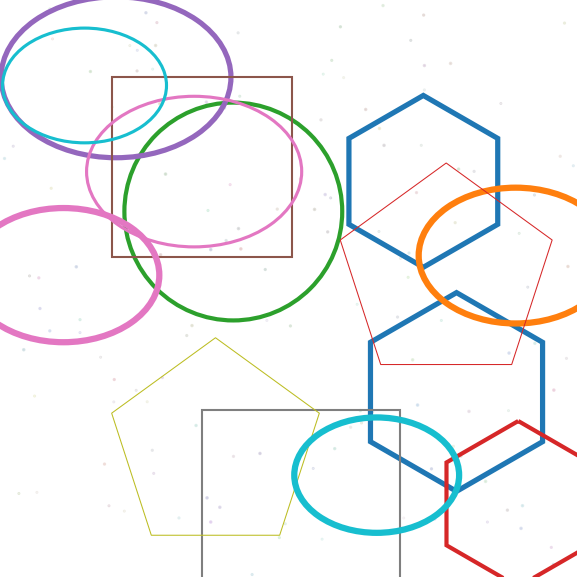[{"shape": "hexagon", "thickness": 2.5, "radius": 0.86, "center": [0.791, 0.32]}, {"shape": "hexagon", "thickness": 2.5, "radius": 0.74, "center": [0.733, 0.685]}, {"shape": "oval", "thickness": 3, "radius": 0.84, "center": [0.893, 0.557]}, {"shape": "circle", "thickness": 2, "radius": 0.94, "center": [0.404, 0.633]}, {"shape": "pentagon", "thickness": 0.5, "radius": 0.96, "center": [0.773, 0.524]}, {"shape": "hexagon", "thickness": 2, "radius": 0.72, "center": [0.897, 0.127]}, {"shape": "oval", "thickness": 2.5, "radius": 0.99, "center": [0.201, 0.865]}, {"shape": "square", "thickness": 1, "radius": 0.78, "center": [0.349, 0.71]}, {"shape": "oval", "thickness": 3, "radius": 0.83, "center": [0.11, 0.523]}, {"shape": "oval", "thickness": 1.5, "radius": 0.93, "center": [0.336, 0.702]}, {"shape": "square", "thickness": 1, "radius": 0.86, "center": [0.521, 0.118]}, {"shape": "pentagon", "thickness": 0.5, "radius": 0.95, "center": [0.373, 0.225]}, {"shape": "oval", "thickness": 1.5, "radius": 0.71, "center": [0.146, 0.851]}, {"shape": "oval", "thickness": 3, "radius": 0.71, "center": [0.652, 0.176]}]